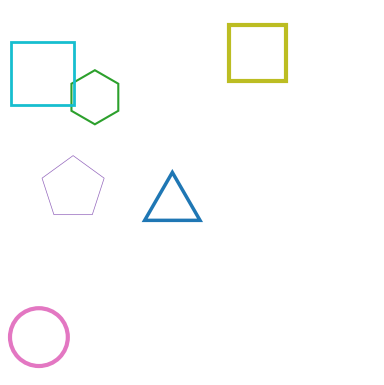[{"shape": "triangle", "thickness": 2.5, "radius": 0.42, "center": [0.448, 0.469]}, {"shape": "hexagon", "thickness": 1.5, "radius": 0.35, "center": [0.246, 0.747]}, {"shape": "pentagon", "thickness": 0.5, "radius": 0.42, "center": [0.19, 0.511]}, {"shape": "circle", "thickness": 3, "radius": 0.38, "center": [0.101, 0.124]}, {"shape": "square", "thickness": 3, "radius": 0.36, "center": [0.669, 0.863]}, {"shape": "square", "thickness": 2, "radius": 0.41, "center": [0.11, 0.809]}]